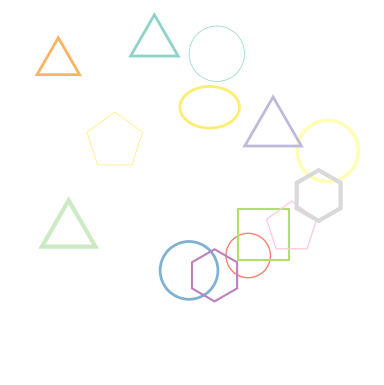[{"shape": "triangle", "thickness": 2, "radius": 0.36, "center": [0.401, 0.89]}, {"shape": "circle", "thickness": 0.5, "radius": 0.36, "center": [0.563, 0.86]}, {"shape": "circle", "thickness": 2.5, "radius": 0.4, "center": [0.851, 0.608]}, {"shape": "triangle", "thickness": 2, "radius": 0.42, "center": [0.709, 0.663]}, {"shape": "circle", "thickness": 1, "radius": 0.29, "center": [0.645, 0.336]}, {"shape": "circle", "thickness": 2, "radius": 0.38, "center": [0.491, 0.298]}, {"shape": "triangle", "thickness": 2, "radius": 0.32, "center": [0.151, 0.838]}, {"shape": "square", "thickness": 1.5, "radius": 0.33, "center": [0.685, 0.391]}, {"shape": "pentagon", "thickness": 1, "radius": 0.34, "center": [0.757, 0.409]}, {"shape": "hexagon", "thickness": 3, "radius": 0.33, "center": [0.828, 0.492]}, {"shape": "hexagon", "thickness": 1.5, "radius": 0.34, "center": [0.557, 0.285]}, {"shape": "triangle", "thickness": 3, "radius": 0.4, "center": [0.178, 0.399]}, {"shape": "oval", "thickness": 2, "radius": 0.39, "center": [0.545, 0.721]}, {"shape": "pentagon", "thickness": 0.5, "radius": 0.38, "center": [0.298, 0.633]}]